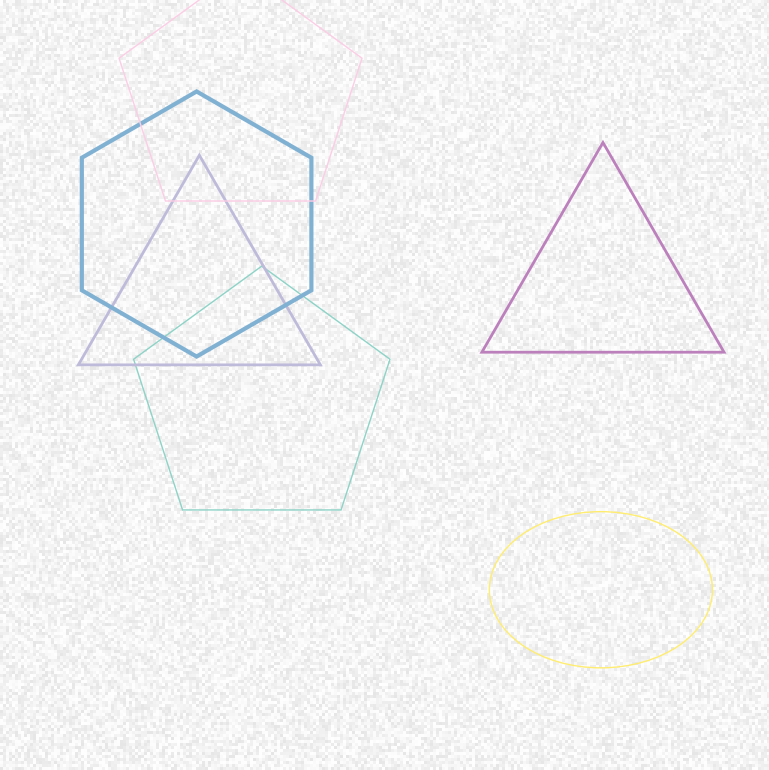[{"shape": "pentagon", "thickness": 0.5, "radius": 0.88, "center": [0.34, 0.479]}, {"shape": "triangle", "thickness": 1, "radius": 0.91, "center": [0.259, 0.617]}, {"shape": "hexagon", "thickness": 1.5, "radius": 0.86, "center": [0.255, 0.709]}, {"shape": "pentagon", "thickness": 0.5, "radius": 0.83, "center": [0.312, 0.873]}, {"shape": "triangle", "thickness": 1, "radius": 0.91, "center": [0.783, 0.633]}, {"shape": "oval", "thickness": 0.5, "radius": 0.72, "center": [0.78, 0.234]}]